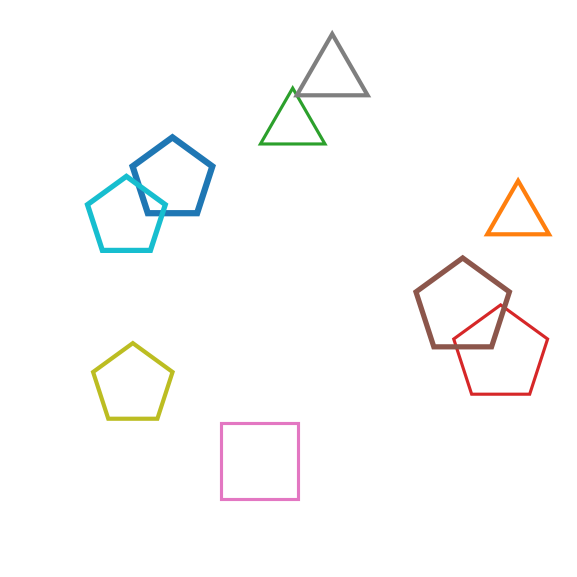[{"shape": "pentagon", "thickness": 3, "radius": 0.36, "center": [0.299, 0.689]}, {"shape": "triangle", "thickness": 2, "radius": 0.31, "center": [0.897, 0.624]}, {"shape": "triangle", "thickness": 1.5, "radius": 0.32, "center": [0.507, 0.782]}, {"shape": "pentagon", "thickness": 1.5, "radius": 0.43, "center": [0.867, 0.386]}, {"shape": "pentagon", "thickness": 2.5, "radius": 0.43, "center": [0.801, 0.467]}, {"shape": "square", "thickness": 1.5, "radius": 0.33, "center": [0.449, 0.201]}, {"shape": "triangle", "thickness": 2, "radius": 0.35, "center": [0.575, 0.87]}, {"shape": "pentagon", "thickness": 2, "radius": 0.36, "center": [0.23, 0.333]}, {"shape": "pentagon", "thickness": 2.5, "radius": 0.35, "center": [0.219, 0.623]}]